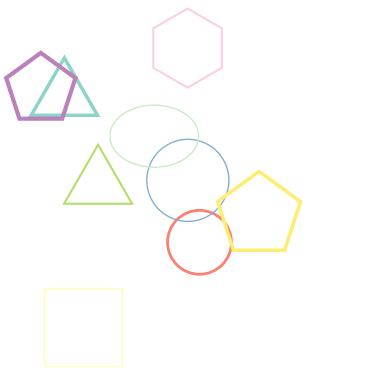[{"shape": "triangle", "thickness": 2.5, "radius": 0.5, "center": [0.167, 0.75]}, {"shape": "square", "thickness": 1, "radius": 0.51, "center": [0.215, 0.151]}, {"shape": "circle", "thickness": 2, "radius": 0.41, "center": [0.518, 0.371]}, {"shape": "circle", "thickness": 1, "radius": 0.53, "center": [0.488, 0.532]}, {"shape": "triangle", "thickness": 1.5, "radius": 0.51, "center": [0.255, 0.522]}, {"shape": "hexagon", "thickness": 1.5, "radius": 0.51, "center": [0.487, 0.875]}, {"shape": "pentagon", "thickness": 3, "radius": 0.47, "center": [0.106, 0.768]}, {"shape": "oval", "thickness": 1, "radius": 0.58, "center": [0.401, 0.646]}, {"shape": "pentagon", "thickness": 2.5, "radius": 0.57, "center": [0.673, 0.441]}]